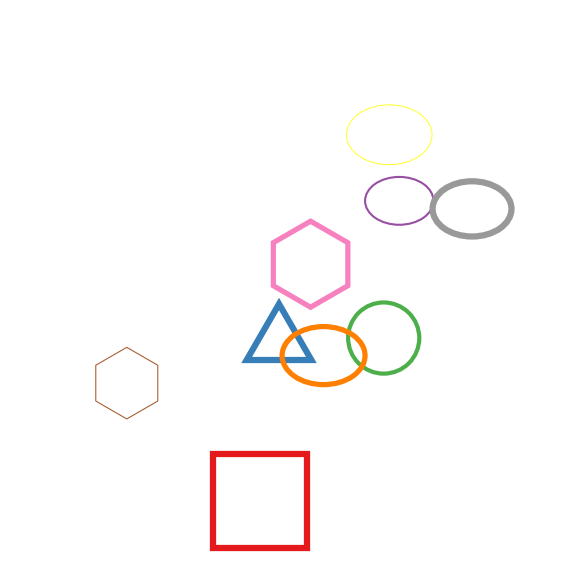[{"shape": "square", "thickness": 3, "radius": 0.4, "center": [0.45, 0.132]}, {"shape": "triangle", "thickness": 3, "radius": 0.32, "center": [0.483, 0.408]}, {"shape": "circle", "thickness": 2, "radius": 0.31, "center": [0.664, 0.414]}, {"shape": "oval", "thickness": 1, "radius": 0.3, "center": [0.691, 0.651]}, {"shape": "oval", "thickness": 2.5, "radius": 0.36, "center": [0.56, 0.383]}, {"shape": "oval", "thickness": 0.5, "radius": 0.37, "center": [0.674, 0.766]}, {"shape": "hexagon", "thickness": 0.5, "radius": 0.31, "center": [0.22, 0.336]}, {"shape": "hexagon", "thickness": 2.5, "radius": 0.37, "center": [0.538, 0.542]}, {"shape": "oval", "thickness": 3, "radius": 0.34, "center": [0.817, 0.637]}]